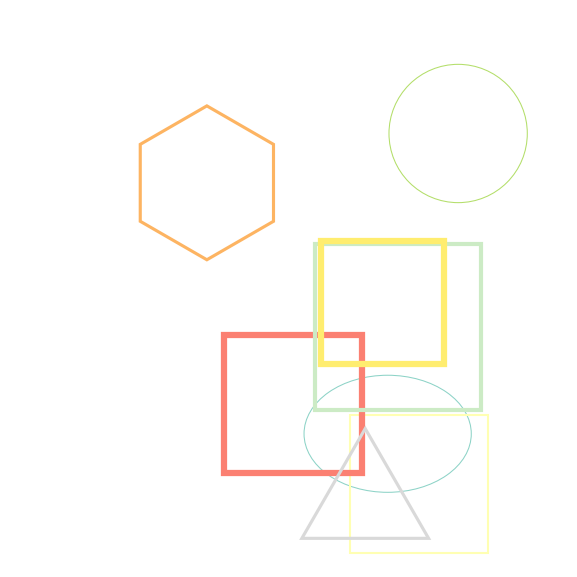[{"shape": "oval", "thickness": 0.5, "radius": 0.72, "center": [0.671, 0.248]}, {"shape": "square", "thickness": 1, "radius": 0.6, "center": [0.726, 0.161]}, {"shape": "square", "thickness": 3, "radius": 0.6, "center": [0.507, 0.3]}, {"shape": "hexagon", "thickness": 1.5, "radius": 0.67, "center": [0.358, 0.683]}, {"shape": "circle", "thickness": 0.5, "radius": 0.6, "center": [0.793, 0.768]}, {"shape": "triangle", "thickness": 1.5, "radius": 0.63, "center": [0.632, 0.13]}, {"shape": "square", "thickness": 2, "radius": 0.72, "center": [0.69, 0.434]}, {"shape": "square", "thickness": 3, "radius": 0.53, "center": [0.662, 0.476]}]